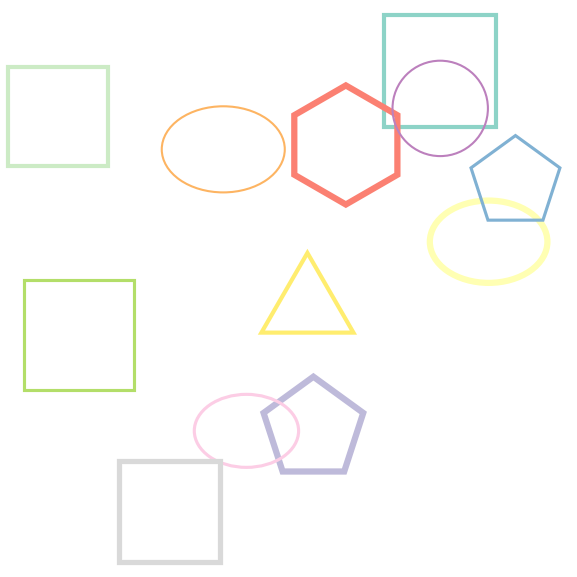[{"shape": "square", "thickness": 2, "radius": 0.49, "center": [0.762, 0.876]}, {"shape": "oval", "thickness": 3, "radius": 0.51, "center": [0.846, 0.581]}, {"shape": "pentagon", "thickness": 3, "radius": 0.45, "center": [0.543, 0.256]}, {"shape": "hexagon", "thickness": 3, "radius": 0.52, "center": [0.599, 0.748]}, {"shape": "pentagon", "thickness": 1.5, "radius": 0.4, "center": [0.893, 0.683]}, {"shape": "oval", "thickness": 1, "radius": 0.53, "center": [0.387, 0.741]}, {"shape": "square", "thickness": 1.5, "radius": 0.48, "center": [0.137, 0.419]}, {"shape": "oval", "thickness": 1.5, "radius": 0.45, "center": [0.427, 0.253]}, {"shape": "square", "thickness": 2.5, "radius": 0.44, "center": [0.293, 0.114]}, {"shape": "circle", "thickness": 1, "radius": 0.41, "center": [0.762, 0.811]}, {"shape": "square", "thickness": 2, "radius": 0.43, "center": [0.101, 0.797]}, {"shape": "triangle", "thickness": 2, "radius": 0.46, "center": [0.532, 0.469]}]